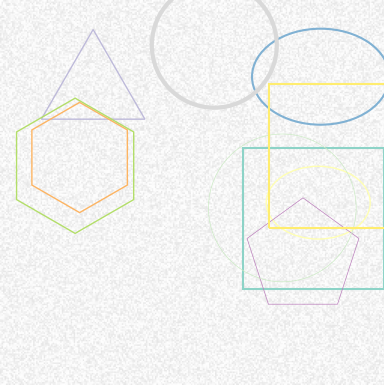[{"shape": "square", "thickness": 1.5, "radius": 0.91, "center": [0.814, 0.433]}, {"shape": "oval", "thickness": 1, "radius": 0.67, "center": [0.827, 0.474]}, {"shape": "triangle", "thickness": 1, "radius": 0.78, "center": [0.242, 0.768]}, {"shape": "oval", "thickness": 1.5, "radius": 0.89, "center": [0.833, 0.801]}, {"shape": "hexagon", "thickness": 1, "radius": 0.72, "center": [0.207, 0.591]}, {"shape": "hexagon", "thickness": 1, "radius": 0.88, "center": [0.195, 0.569]}, {"shape": "circle", "thickness": 3, "radius": 0.81, "center": [0.557, 0.883]}, {"shape": "pentagon", "thickness": 0.5, "radius": 0.76, "center": [0.787, 0.333]}, {"shape": "circle", "thickness": 0.5, "radius": 0.96, "center": [0.733, 0.46]}, {"shape": "square", "thickness": 1.5, "radius": 0.94, "center": [0.886, 0.595]}]